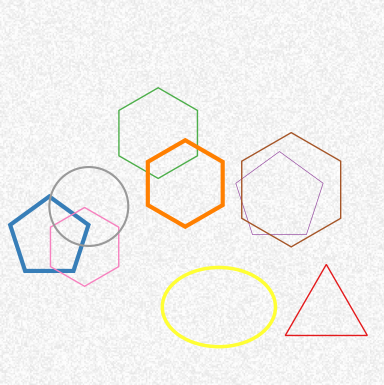[{"shape": "triangle", "thickness": 1, "radius": 0.62, "center": [0.848, 0.19]}, {"shape": "pentagon", "thickness": 3, "radius": 0.53, "center": [0.128, 0.383]}, {"shape": "hexagon", "thickness": 1, "radius": 0.59, "center": [0.411, 0.654]}, {"shape": "pentagon", "thickness": 0.5, "radius": 0.6, "center": [0.726, 0.487]}, {"shape": "hexagon", "thickness": 3, "radius": 0.56, "center": [0.481, 0.523]}, {"shape": "oval", "thickness": 2.5, "radius": 0.73, "center": [0.569, 0.202]}, {"shape": "hexagon", "thickness": 1, "radius": 0.74, "center": [0.756, 0.507]}, {"shape": "hexagon", "thickness": 1, "radius": 0.51, "center": [0.22, 0.359]}, {"shape": "circle", "thickness": 1.5, "radius": 0.51, "center": [0.231, 0.464]}]